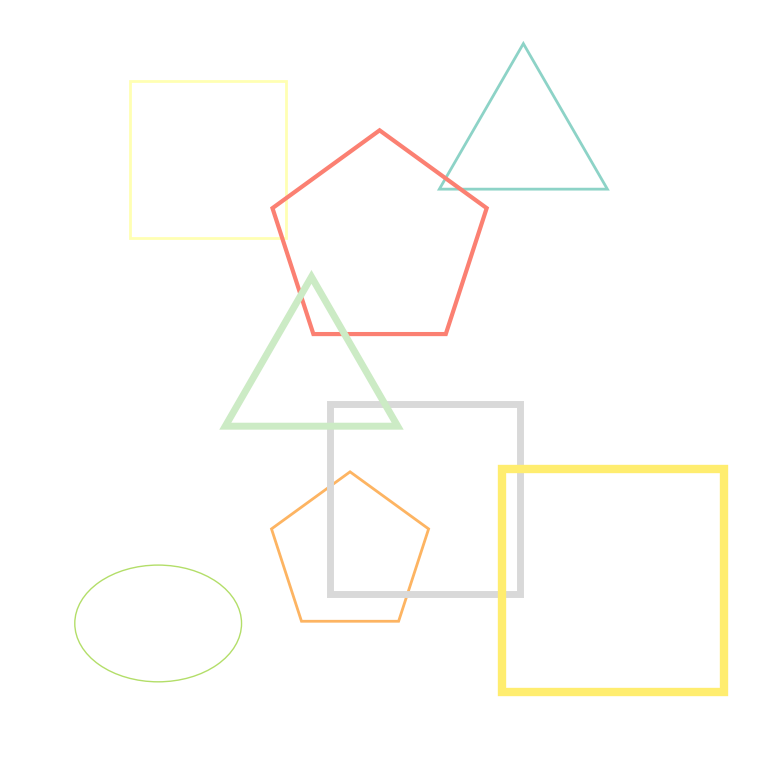[{"shape": "triangle", "thickness": 1, "radius": 0.63, "center": [0.68, 0.817]}, {"shape": "square", "thickness": 1, "radius": 0.51, "center": [0.27, 0.793]}, {"shape": "pentagon", "thickness": 1.5, "radius": 0.73, "center": [0.493, 0.684]}, {"shape": "pentagon", "thickness": 1, "radius": 0.54, "center": [0.455, 0.28]}, {"shape": "oval", "thickness": 0.5, "radius": 0.54, "center": [0.205, 0.19]}, {"shape": "square", "thickness": 2.5, "radius": 0.62, "center": [0.552, 0.352]}, {"shape": "triangle", "thickness": 2.5, "radius": 0.65, "center": [0.405, 0.511]}, {"shape": "square", "thickness": 3, "radius": 0.72, "center": [0.796, 0.246]}]